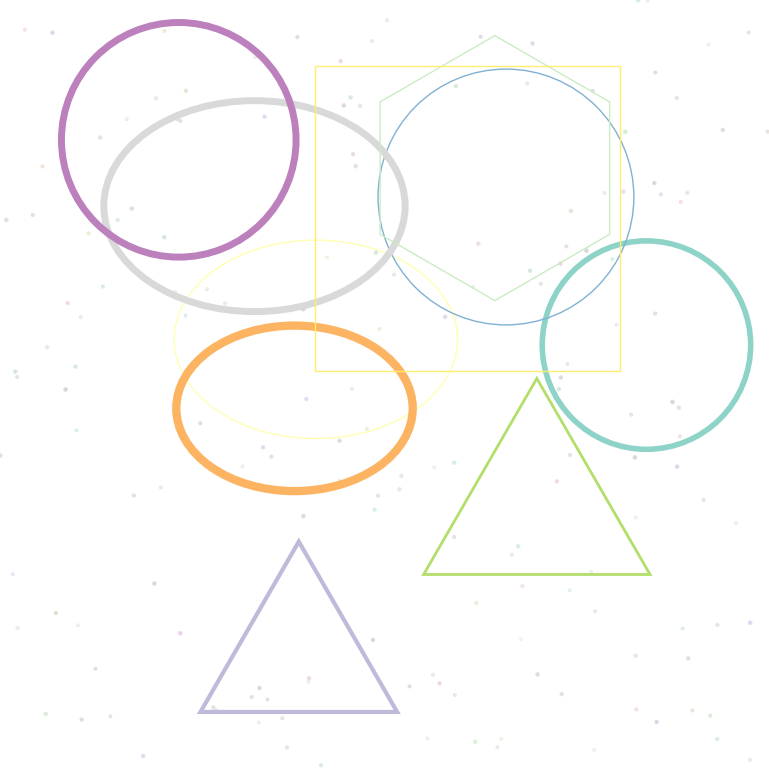[{"shape": "circle", "thickness": 2, "radius": 0.68, "center": [0.84, 0.552]}, {"shape": "oval", "thickness": 0.5, "radius": 0.92, "center": [0.41, 0.559]}, {"shape": "triangle", "thickness": 1.5, "radius": 0.74, "center": [0.388, 0.149]}, {"shape": "circle", "thickness": 0.5, "radius": 0.83, "center": [0.657, 0.744]}, {"shape": "oval", "thickness": 3, "radius": 0.77, "center": [0.382, 0.47]}, {"shape": "triangle", "thickness": 1, "radius": 0.85, "center": [0.697, 0.339]}, {"shape": "oval", "thickness": 2.5, "radius": 0.98, "center": [0.33, 0.732]}, {"shape": "circle", "thickness": 2.5, "radius": 0.76, "center": [0.232, 0.818]}, {"shape": "hexagon", "thickness": 0.5, "radius": 0.86, "center": [0.643, 0.782]}, {"shape": "square", "thickness": 0.5, "radius": 0.99, "center": [0.607, 0.716]}]